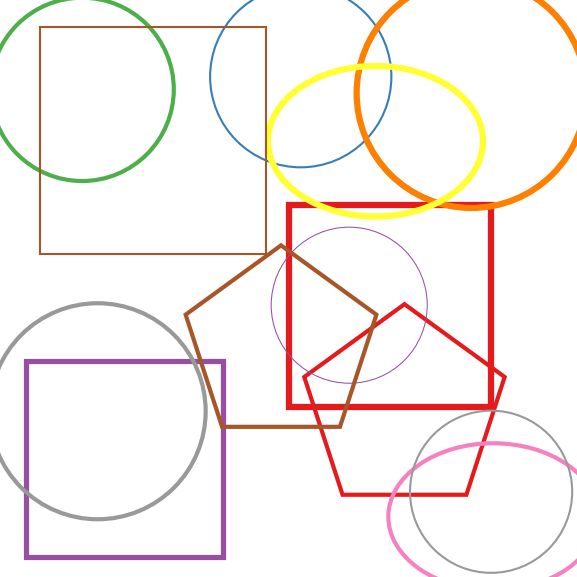[{"shape": "square", "thickness": 3, "radius": 0.88, "center": [0.676, 0.47]}, {"shape": "pentagon", "thickness": 2, "radius": 0.91, "center": [0.7, 0.29]}, {"shape": "circle", "thickness": 1, "radius": 0.78, "center": [0.521, 0.866]}, {"shape": "circle", "thickness": 2, "radius": 0.79, "center": [0.142, 0.844]}, {"shape": "circle", "thickness": 0.5, "radius": 0.68, "center": [0.605, 0.471]}, {"shape": "square", "thickness": 2.5, "radius": 0.85, "center": [0.215, 0.204]}, {"shape": "circle", "thickness": 3, "radius": 0.99, "center": [0.816, 0.838]}, {"shape": "oval", "thickness": 3, "radius": 0.93, "center": [0.65, 0.755]}, {"shape": "square", "thickness": 1, "radius": 0.98, "center": [0.265, 0.756]}, {"shape": "pentagon", "thickness": 2, "radius": 0.87, "center": [0.487, 0.401]}, {"shape": "oval", "thickness": 2, "radius": 0.91, "center": [0.854, 0.104]}, {"shape": "circle", "thickness": 2, "radius": 0.94, "center": [0.169, 0.287]}, {"shape": "circle", "thickness": 1, "radius": 0.7, "center": [0.85, 0.148]}]